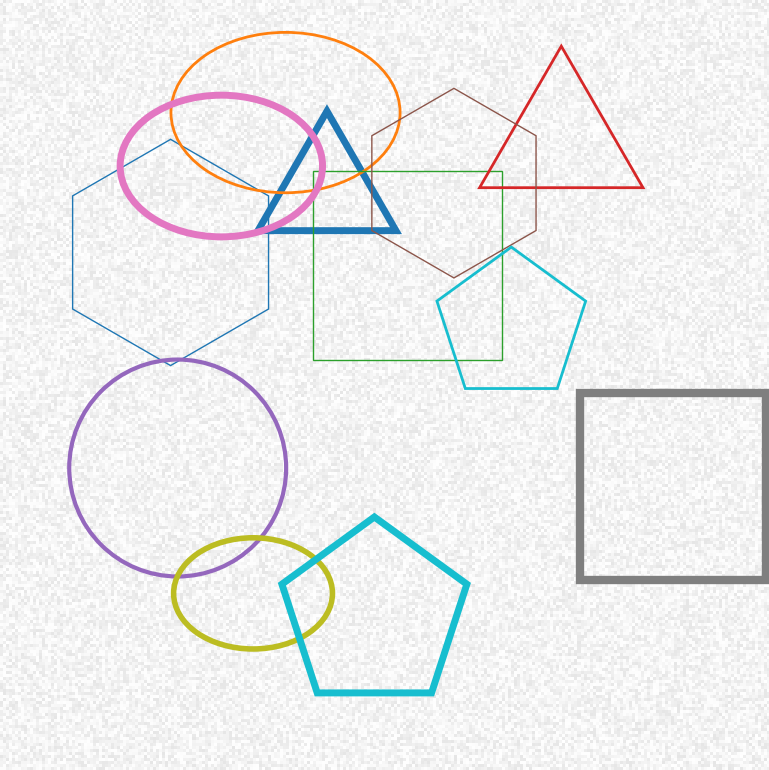[{"shape": "hexagon", "thickness": 0.5, "radius": 0.73, "center": [0.222, 0.672]}, {"shape": "triangle", "thickness": 2.5, "radius": 0.52, "center": [0.425, 0.752]}, {"shape": "oval", "thickness": 1, "radius": 0.74, "center": [0.371, 0.854]}, {"shape": "square", "thickness": 0.5, "radius": 0.61, "center": [0.529, 0.655]}, {"shape": "triangle", "thickness": 1, "radius": 0.61, "center": [0.729, 0.818]}, {"shape": "circle", "thickness": 1.5, "radius": 0.7, "center": [0.231, 0.392]}, {"shape": "hexagon", "thickness": 0.5, "radius": 0.62, "center": [0.59, 0.762]}, {"shape": "oval", "thickness": 2.5, "radius": 0.66, "center": [0.287, 0.784]}, {"shape": "square", "thickness": 3, "radius": 0.61, "center": [0.874, 0.368]}, {"shape": "oval", "thickness": 2, "radius": 0.52, "center": [0.329, 0.229]}, {"shape": "pentagon", "thickness": 2.5, "radius": 0.63, "center": [0.486, 0.202]}, {"shape": "pentagon", "thickness": 1, "radius": 0.51, "center": [0.664, 0.578]}]